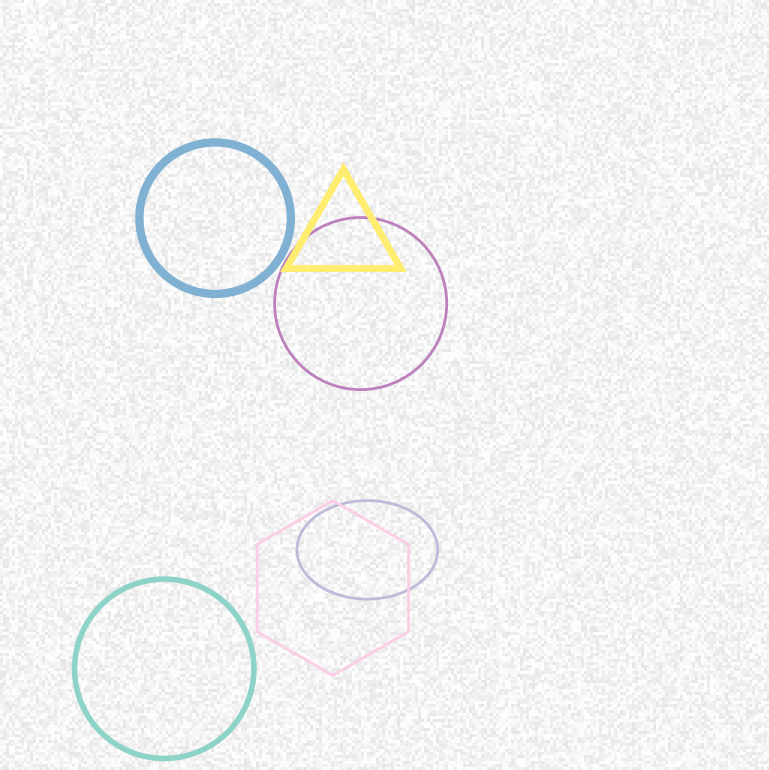[{"shape": "circle", "thickness": 2, "radius": 0.58, "center": [0.213, 0.131]}, {"shape": "oval", "thickness": 1, "radius": 0.46, "center": [0.477, 0.286]}, {"shape": "circle", "thickness": 3, "radius": 0.49, "center": [0.279, 0.717]}, {"shape": "hexagon", "thickness": 1, "radius": 0.57, "center": [0.432, 0.236]}, {"shape": "circle", "thickness": 1, "radius": 0.56, "center": [0.468, 0.606]}, {"shape": "triangle", "thickness": 2.5, "radius": 0.43, "center": [0.446, 0.694]}]